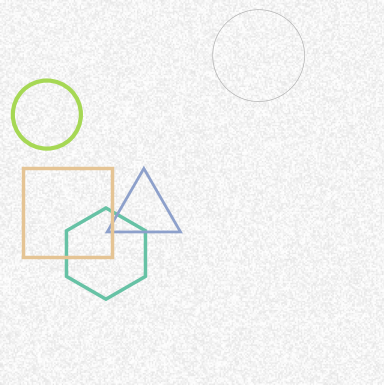[{"shape": "hexagon", "thickness": 2.5, "radius": 0.59, "center": [0.275, 0.341]}, {"shape": "triangle", "thickness": 2, "radius": 0.55, "center": [0.374, 0.452]}, {"shape": "circle", "thickness": 3, "radius": 0.44, "center": [0.122, 0.702]}, {"shape": "square", "thickness": 2.5, "radius": 0.58, "center": [0.175, 0.447]}, {"shape": "circle", "thickness": 0.5, "radius": 0.6, "center": [0.672, 0.856]}]